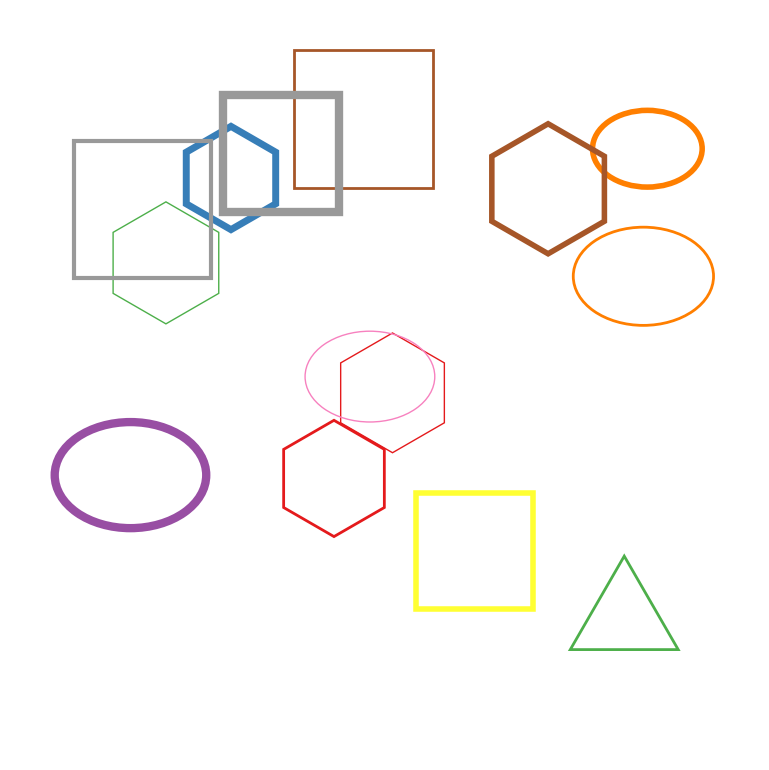[{"shape": "hexagon", "thickness": 1, "radius": 0.38, "center": [0.434, 0.379]}, {"shape": "hexagon", "thickness": 0.5, "radius": 0.39, "center": [0.51, 0.49]}, {"shape": "hexagon", "thickness": 2.5, "radius": 0.34, "center": [0.3, 0.769]}, {"shape": "triangle", "thickness": 1, "radius": 0.4, "center": [0.811, 0.197]}, {"shape": "hexagon", "thickness": 0.5, "radius": 0.4, "center": [0.215, 0.659]}, {"shape": "oval", "thickness": 3, "radius": 0.49, "center": [0.169, 0.383]}, {"shape": "oval", "thickness": 1, "radius": 0.46, "center": [0.836, 0.641]}, {"shape": "oval", "thickness": 2, "radius": 0.36, "center": [0.841, 0.807]}, {"shape": "square", "thickness": 2, "radius": 0.38, "center": [0.616, 0.285]}, {"shape": "hexagon", "thickness": 2, "radius": 0.42, "center": [0.712, 0.755]}, {"shape": "square", "thickness": 1, "radius": 0.45, "center": [0.472, 0.846]}, {"shape": "oval", "thickness": 0.5, "radius": 0.42, "center": [0.48, 0.511]}, {"shape": "square", "thickness": 1.5, "radius": 0.45, "center": [0.185, 0.728]}, {"shape": "square", "thickness": 3, "radius": 0.38, "center": [0.365, 0.8]}]